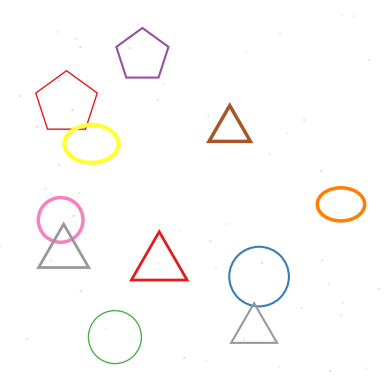[{"shape": "pentagon", "thickness": 1, "radius": 0.42, "center": [0.173, 0.732]}, {"shape": "triangle", "thickness": 2, "radius": 0.42, "center": [0.414, 0.314]}, {"shape": "circle", "thickness": 1.5, "radius": 0.39, "center": [0.673, 0.282]}, {"shape": "circle", "thickness": 1, "radius": 0.34, "center": [0.298, 0.124]}, {"shape": "pentagon", "thickness": 1.5, "radius": 0.36, "center": [0.37, 0.856]}, {"shape": "oval", "thickness": 2.5, "radius": 0.31, "center": [0.886, 0.469]}, {"shape": "oval", "thickness": 3, "radius": 0.35, "center": [0.238, 0.626]}, {"shape": "triangle", "thickness": 2.5, "radius": 0.31, "center": [0.597, 0.664]}, {"shape": "circle", "thickness": 2.5, "radius": 0.29, "center": [0.158, 0.429]}, {"shape": "triangle", "thickness": 1.5, "radius": 0.34, "center": [0.66, 0.144]}, {"shape": "triangle", "thickness": 2, "radius": 0.38, "center": [0.165, 0.343]}]